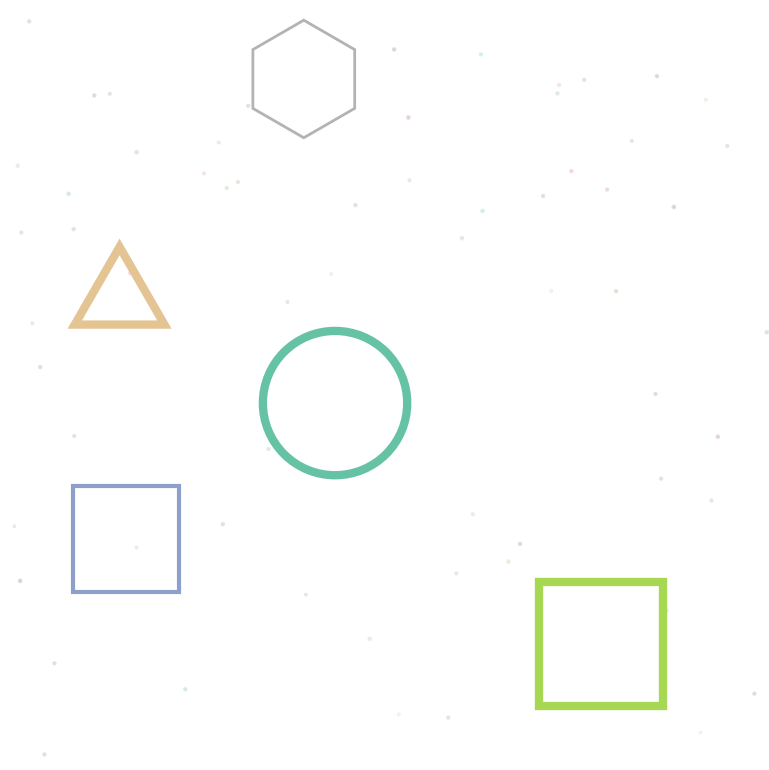[{"shape": "circle", "thickness": 3, "radius": 0.47, "center": [0.435, 0.477]}, {"shape": "square", "thickness": 1.5, "radius": 0.34, "center": [0.163, 0.3]}, {"shape": "square", "thickness": 3, "radius": 0.4, "center": [0.781, 0.163]}, {"shape": "triangle", "thickness": 3, "radius": 0.34, "center": [0.155, 0.612]}, {"shape": "hexagon", "thickness": 1, "radius": 0.38, "center": [0.395, 0.897]}]